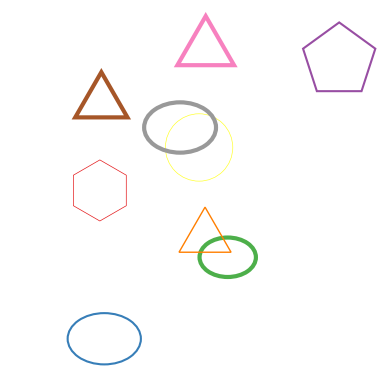[{"shape": "hexagon", "thickness": 0.5, "radius": 0.4, "center": [0.259, 0.505]}, {"shape": "oval", "thickness": 1.5, "radius": 0.48, "center": [0.271, 0.12]}, {"shape": "oval", "thickness": 3, "radius": 0.37, "center": [0.592, 0.332]}, {"shape": "pentagon", "thickness": 1.5, "radius": 0.49, "center": [0.881, 0.843]}, {"shape": "triangle", "thickness": 1, "radius": 0.39, "center": [0.533, 0.384]}, {"shape": "circle", "thickness": 0.5, "radius": 0.44, "center": [0.517, 0.617]}, {"shape": "triangle", "thickness": 3, "radius": 0.39, "center": [0.263, 0.734]}, {"shape": "triangle", "thickness": 3, "radius": 0.42, "center": [0.534, 0.873]}, {"shape": "oval", "thickness": 3, "radius": 0.47, "center": [0.468, 0.669]}]